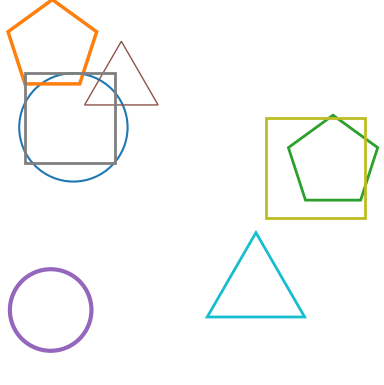[{"shape": "circle", "thickness": 1.5, "radius": 0.7, "center": [0.191, 0.669]}, {"shape": "pentagon", "thickness": 2.5, "radius": 0.61, "center": [0.136, 0.88]}, {"shape": "pentagon", "thickness": 2, "radius": 0.61, "center": [0.865, 0.579]}, {"shape": "circle", "thickness": 3, "radius": 0.53, "center": [0.132, 0.195]}, {"shape": "triangle", "thickness": 1, "radius": 0.55, "center": [0.315, 0.783]}, {"shape": "square", "thickness": 2, "radius": 0.58, "center": [0.181, 0.694]}, {"shape": "square", "thickness": 2, "radius": 0.65, "center": [0.82, 0.563]}, {"shape": "triangle", "thickness": 2, "radius": 0.73, "center": [0.665, 0.25]}]